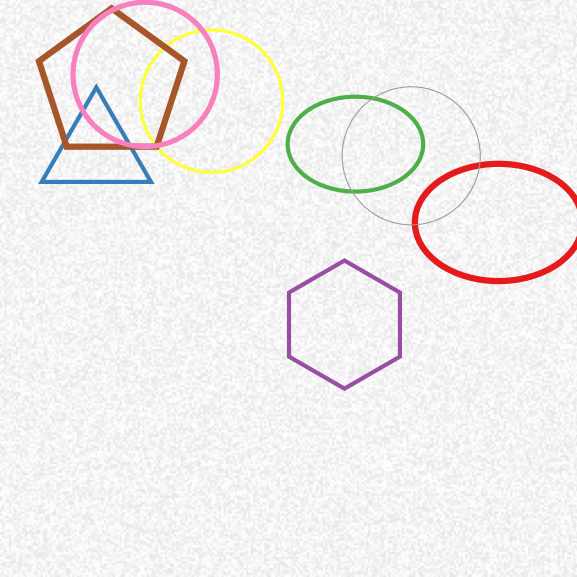[{"shape": "oval", "thickness": 3, "radius": 0.73, "center": [0.863, 0.614]}, {"shape": "triangle", "thickness": 2, "radius": 0.55, "center": [0.167, 0.739]}, {"shape": "oval", "thickness": 2, "radius": 0.59, "center": [0.615, 0.75]}, {"shape": "hexagon", "thickness": 2, "radius": 0.55, "center": [0.596, 0.437]}, {"shape": "circle", "thickness": 1.5, "radius": 0.62, "center": [0.366, 0.824]}, {"shape": "pentagon", "thickness": 3, "radius": 0.66, "center": [0.193, 0.852]}, {"shape": "circle", "thickness": 2.5, "radius": 0.62, "center": [0.251, 0.87]}, {"shape": "circle", "thickness": 0.5, "radius": 0.6, "center": [0.712, 0.729]}]